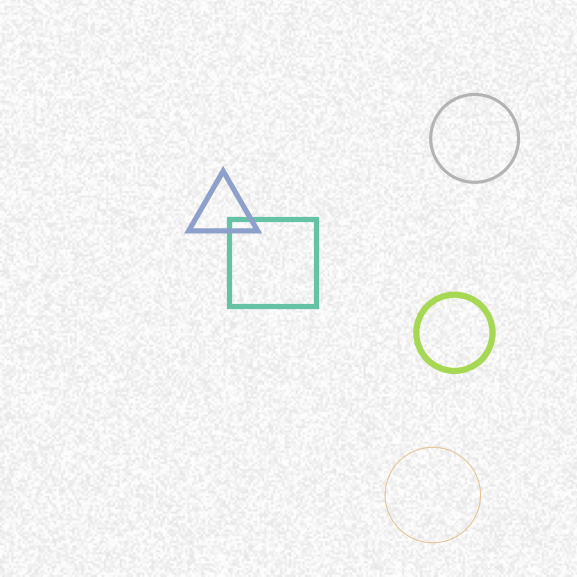[{"shape": "square", "thickness": 2.5, "radius": 0.38, "center": [0.472, 0.544]}, {"shape": "triangle", "thickness": 2.5, "radius": 0.35, "center": [0.386, 0.634]}, {"shape": "circle", "thickness": 3, "radius": 0.33, "center": [0.787, 0.423]}, {"shape": "circle", "thickness": 0.5, "radius": 0.41, "center": [0.749, 0.142]}, {"shape": "circle", "thickness": 1.5, "radius": 0.38, "center": [0.822, 0.76]}]